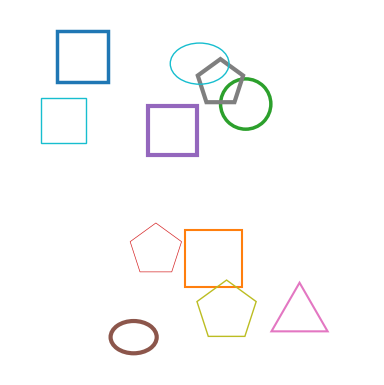[{"shape": "square", "thickness": 2.5, "radius": 0.33, "center": [0.214, 0.852]}, {"shape": "square", "thickness": 1.5, "radius": 0.37, "center": [0.554, 0.329]}, {"shape": "circle", "thickness": 2.5, "radius": 0.33, "center": [0.638, 0.73]}, {"shape": "pentagon", "thickness": 0.5, "radius": 0.35, "center": [0.405, 0.351]}, {"shape": "square", "thickness": 3, "radius": 0.32, "center": [0.448, 0.661]}, {"shape": "oval", "thickness": 3, "radius": 0.3, "center": [0.347, 0.124]}, {"shape": "triangle", "thickness": 1.5, "radius": 0.42, "center": [0.778, 0.181]}, {"shape": "pentagon", "thickness": 3, "radius": 0.31, "center": [0.573, 0.785]}, {"shape": "pentagon", "thickness": 1, "radius": 0.4, "center": [0.589, 0.192]}, {"shape": "square", "thickness": 1, "radius": 0.29, "center": [0.165, 0.688]}, {"shape": "oval", "thickness": 1, "radius": 0.38, "center": [0.519, 0.835]}]